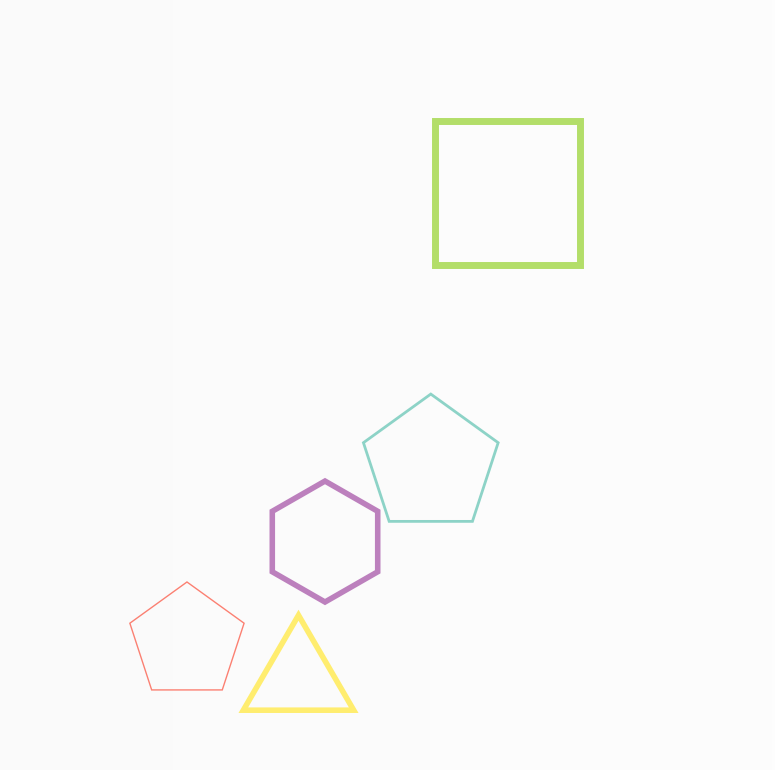[{"shape": "pentagon", "thickness": 1, "radius": 0.46, "center": [0.556, 0.397]}, {"shape": "pentagon", "thickness": 0.5, "radius": 0.39, "center": [0.241, 0.167]}, {"shape": "square", "thickness": 2.5, "radius": 0.47, "center": [0.655, 0.75]}, {"shape": "hexagon", "thickness": 2, "radius": 0.39, "center": [0.419, 0.297]}, {"shape": "triangle", "thickness": 2, "radius": 0.41, "center": [0.385, 0.119]}]